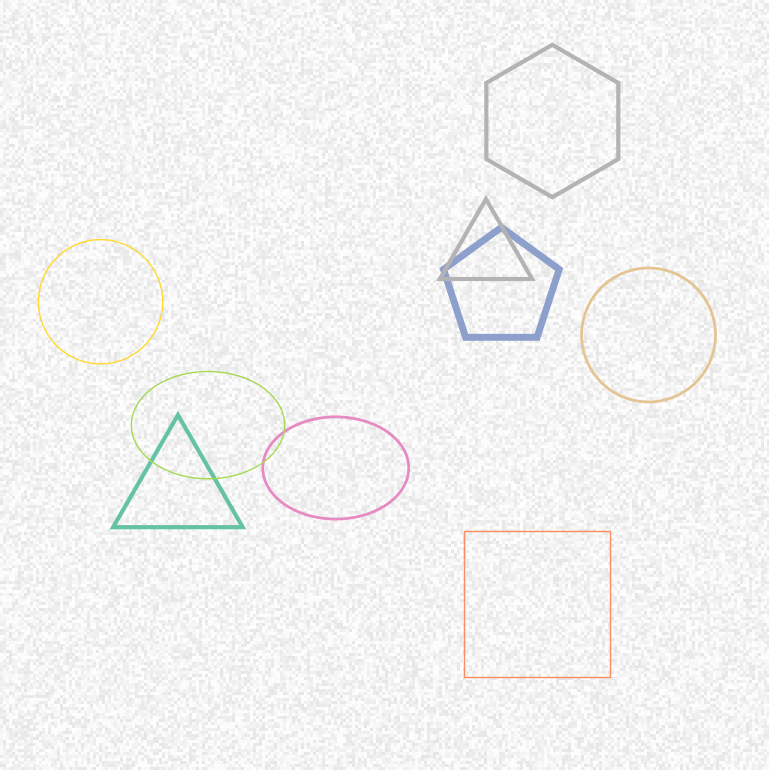[{"shape": "triangle", "thickness": 1.5, "radius": 0.49, "center": [0.231, 0.364]}, {"shape": "square", "thickness": 0.5, "radius": 0.47, "center": [0.697, 0.216]}, {"shape": "pentagon", "thickness": 2.5, "radius": 0.39, "center": [0.651, 0.626]}, {"shape": "oval", "thickness": 1, "radius": 0.47, "center": [0.436, 0.392]}, {"shape": "oval", "thickness": 0.5, "radius": 0.5, "center": [0.27, 0.448]}, {"shape": "circle", "thickness": 0.5, "radius": 0.4, "center": [0.131, 0.608]}, {"shape": "circle", "thickness": 1, "radius": 0.43, "center": [0.842, 0.565]}, {"shape": "triangle", "thickness": 1.5, "radius": 0.35, "center": [0.631, 0.672]}, {"shape": "hexagon", "thickness": 1.5, "radius": 0.49, "center": [0.717, 0.843]}]